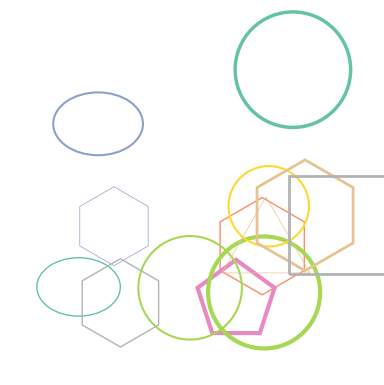[{"shape": "oval", "thickness": 1, "radius": 0.54, "center": [0.204, 0.255]}, {"shape": "circle", "thickness": 2.5, "radius": 0.75, "center": [0.761, 0.819]}, {"shape": "hexagon", "thickness": 1, "radius": 0.63, "center": [0.681, 0.361]}, {"shape": "oval", "thickness": 1.5, "radius": 0.58, "center": [0.255, 0.678]}, {"shape": "hexagon", "thickness": 0.5, "radius": 0.51, "center": [0.296, 0.412]}, {"shape": "pentagon", "thickness": 3, "radius": 0.53, "center": [0.613, 0.22]}, {"shape": "circle", "thickness": 3, "radius": 0.73, "center": [0.686, 0.24]}, {"shape": "circle", "thickness": 1.5, "radius": 0.67, "center": [0.494, 0.252]}, {"shape": "circle", "thickness": 1.5, "radius": 0.52, "center": [0.698, 0.464]}, {"shape": "triangle", "thickness": 0.5, "radius": 0.66, "center": [0.691, 0.357]}, {"shape": "hexagon", "thickness": 2, "radius": 0.72, "center": [0.792, 0.441]}, {"shape": "hexagon", "thickness": 1, "radius": 0.57, "center": [0.313, 0.213]}, {"shape": "square", "thickness": 2, "radius": 0.64, "center": [0.878, 0.415]}]